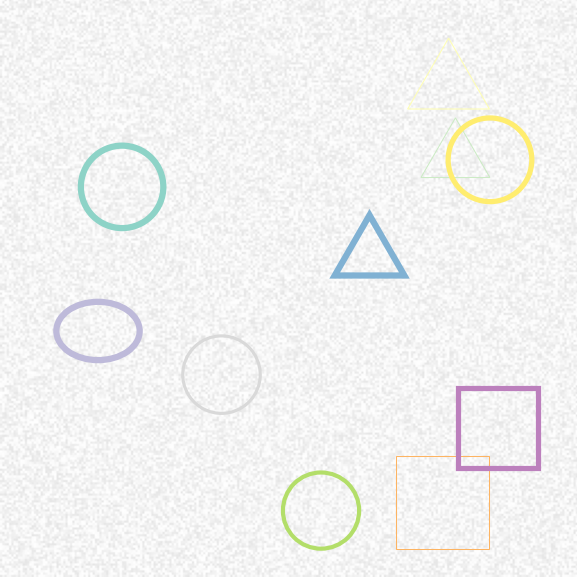[{"shape": "circle", "thickness": 3, "radius": 0.36, "center": [0.211, 0.676]}, {"shape": "triangle", "thickness": 0.5, "radius": 0.41, "center": [0.777, 0.851]}, {"shape": "oval", "thickness": 3, "radius": 0.36, "center": [0.17, 0.426]}, {"shape": "triangle", "thickness": 3, "radius": 0.35, "center": [0.64, 0.557]}, {"shape": "square", "thickness": 0.5, "radius": 0.4, "center": [0.766, 0.129]}, {"shape": "circle", "thickness": 2, "radius": 0.33, "center": [0.556, 0.115]}, {"shape": "circle", "thickness": 1.5, "radius": 0.34, "center": [0.384, 0.35]}, {"shape": "square", "thickness": 2.5, "radius": 0.35, "center": [0.862, 0.259]}, {"shape": "triangle", "thickness": 0.5, "radius": 0.34, "center": [0.789, 0.726]}, {"shape": "circle", "thickness": 2.5, "radius": 0.36, "center": [0.848, 0.722]}]